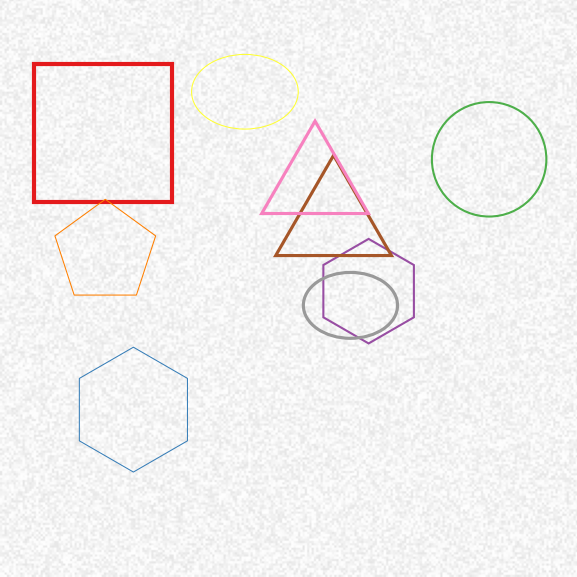[{"shape": "square", "thickness": 2, "radius": 0.6, "center": [0.178, 0.769]}, {"shape": "hexagon", "thickness": 0.5, "radius": 0.54, "center": [0.231, 0.29]}, {"shape": "circle", "thickness": 1, "radius": 0.5, "center": [0.847, 0.723]}, {"shape": "hexagon", "thickness": 1, "radius": 0.45, "center": [0.638, 0.495]}, {"shape": "pentagon", "thickness": 0.5, "radius": 0.46, "center": [0.182, 0.562]}, {"shape": "oval", "thickness": 0.5, "radius": 0.46, "center": [0.424, 0.84]}, {"shape": "triangle", "thickness": 1.5, "radius": 0.58, "center": [0.578, 0.614]}, {"shape": "triangle", "thickness": 1.5, "radius": 0.53, "center": [0.546, 0.683]}, {"shape": "oval", "thickness": 1.5, "radius": 0.41, "center": [0.607, 0.47]}]